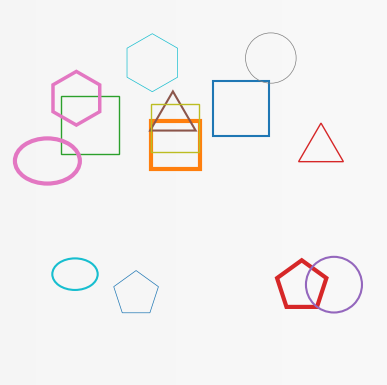[{"shape": "pentagon", "thickness": 0.5, "radius": 0.3, "center": [0.351, 0.237]}, {"shape": "square", "thickness": 1.5, "radius": 0.36, "center": [0.622, 0.718]}, {"shape": "square", "thickness": 3, "radius": 0.32, "center": [0.453, 0.623]}, {"shape": "square", "thickness": 1, "radius": 0.37, "center": [0.233, 0.675]}, {"shape": "triangle", "thickness": 1, "radius": 0.33, "center": [0.828, 0.613]}, {"shape": "pentagon", "thickness": 3, "radius": 0.33, "center": [0.779, 0.257]}, {"shape": "circle", "thickness": 1.5, "radius": 0.36, "center": [0.862, 0.261]}, {"shape": "triangle", "thickness": 1.5, "radius": 0.34, "center": [0.446, 0.695]}, {"shape": "oval", "thickness": 3, "radius": 0.42, "center": [0.122, 0.582]}, {"shape": "hexagon", "thickness": 2.5, "radius": 0.35, "center": [0.197, 0.745]}, {"shape": "circle", "thickness": 0.5, "radius": 0.33, "center": [0.699, 0.849]}, {"shape": "square", "thickness": 1, "radius": 0.31, "center": [0.452, 0.668]}, {"shape": "hexagon", "thickness": 0.5, "radius": 0.38, "center": [0.393, 0.837]}, {"shape": "oval", "thickness": 1.5, "radius": 0.29, "center": [0.194, 0.288]}]